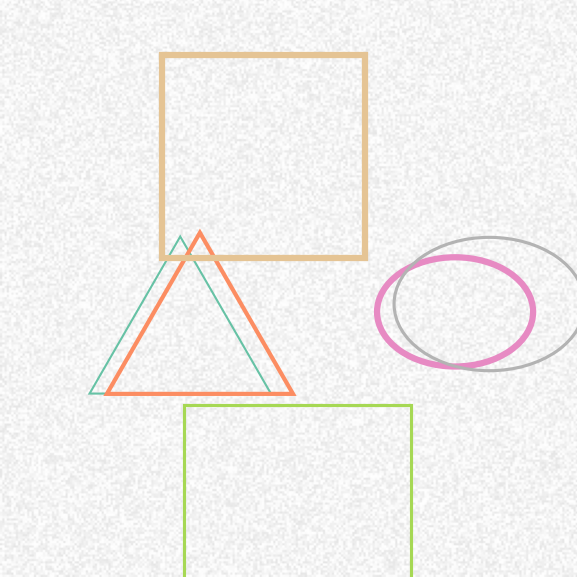[{"shape": "triangle", "thickness": 1, "radius": 0.91, "center": [0.312, 0.408]}, {"shape": "triangle", "thickness": 2, "radius": 0.93, "center": [0.346, 0.41]}, {"shape": "oval", "thickness": 3, "radius": 0.68, "center": [0.788, 0.459]}, {"shape": "square", "thickness": 1.5, "radius": 0.98, "center": [0.515, 0.101]}, {"shape": "square", "thickness": 3, "radius": 0.88, "center": [0.456, 0.728]}, {"shape": "oval", "thickness": 1.5, "radius": 0.82, "center": [0.847, 0.473]}]